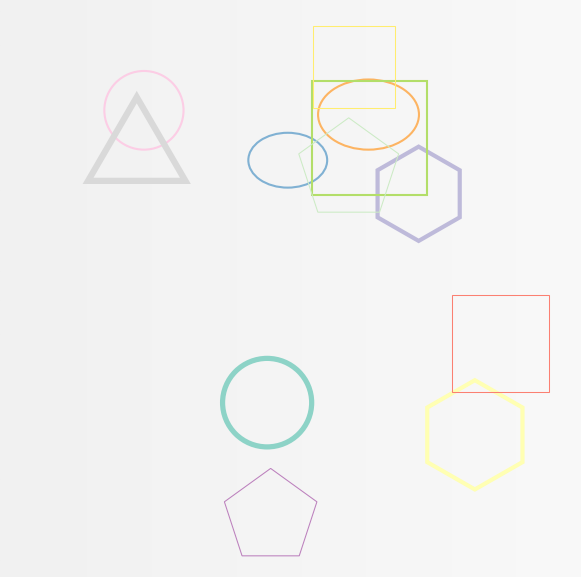[{"shape": "circle", "thickness": 2.5, "radius": 0.38, "center": [0.46, 0.302]}, {"shape": "hexagon", "thickness": 2, "radius": 0.47, "center": [0.817, 0.246]}, {"shape": "hexagon", "thickness": 2, "radius": 0.41, "center": [0.72, 0.664]}, {"shape": "square", "thickness": 0.5, "radius": 0.42, "center": [0.861, 0.404]}, {"shape": "oval", "thickness": 1, "radius": 0.34, "center": [0.495, 0.722]}, {"shape": "oval", "thickness": 1, "radius": 0.43, "center": [0.634, 0.801]}, {"shape": "square", "thickness": 1, "radius": 0.49, "center": [0.636, 0.761]}, {"shape": "circle", "thickness": 1, "radius": 0.34, "center": [0.248, 0.808]}, {"shape": "triangle", "thickness": 3, "radius": 0.48, "center": [0.235, 0.734]}, {"shape": "pentagon", "thickness": 0.5, "radius": 0.42, "center": [0.466, 0.104]}, {"shape": "pentagon", "thickness": 0.5, "radius": 0.45, "center": [0.6, 0.705]}, {"shape": "square", "thickness": 0.5, "radius": 0.35, "center": [0.609, 0.884]}]